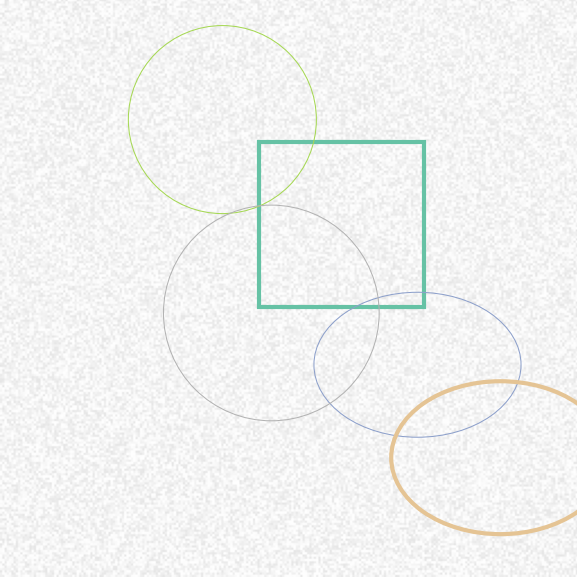[{"shape": "square", "thickness": 2, "radius": 0.72, "center": [0.591, 0.61]}, {"shape": "oval", "thickness": 0.5, "radius": 0.9, "center": [0.723, 0.368]}, {"shape": "circle", "thickness": 0.5, "radius": 0.81, "center": [0.385, 0.792]}, {"shape": "oval", "thickness": 2, "radius": 0.95, "center": [0.867, 0.207]}, {"shape": "circle", "thickness": 0.5, "radius": 0.93, "center": [0.47, 0.457]}]